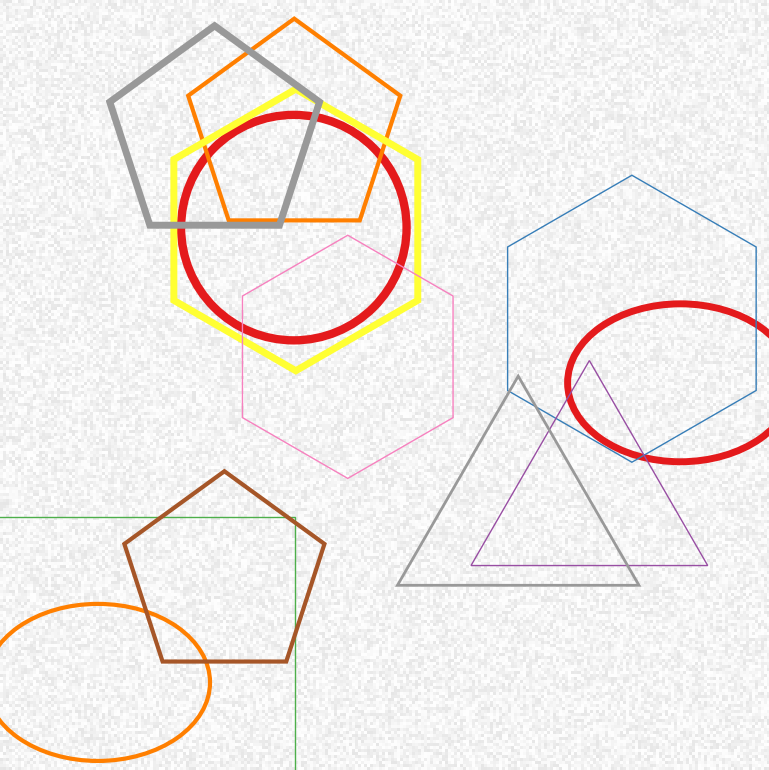[{"shape": "oval", "thickness": 2.5, "radius": 0.73, "center": [0.884, 0.503]}, {"shape": "circle", "thickness": 3, "radius": 0.73, "center": [0.382, 0.704]}, {"shape": "hexagon", "thickness": 0.5, "radius": 0.93, "center": [0.821, 0.586]}, {"shape": "square", "thickness": 0.5, "radius": 0.98, "center": [0.188, 0.134]}, {"shape": "triangle", "thickness": 0.5, "radius": 0.89, "center": [0.765, 0.354]}, {"shape": "oval", "thickness": 1.5, "radius": 0.73, "center": [0.127, 0.114]}, {"shape": "pentagon", "thickness": 1.5, "radius": 0.72, "center": [0.382, 0.831]}, {"shape": "hexagon", "thickness": 2.5, "radius": 0.91, "center": [0.384, 0.701]}, {"shape": "pentagon", "thickness": 1.5, "radius": 0.68, "center": [0.291, 0.251]}, {"shape": "hexagon", "thickness": 0.5, "radius": 0.79, "center": [0.452, 0.537]}, {"shape": "triangle", "thickness": 1, "radius": 0.91, "center": [0.673, 0.33]}, {"shape": "pentagon", "thickness": 2.5, "radius": 0.72, "center": [0.279, 0.823]}]